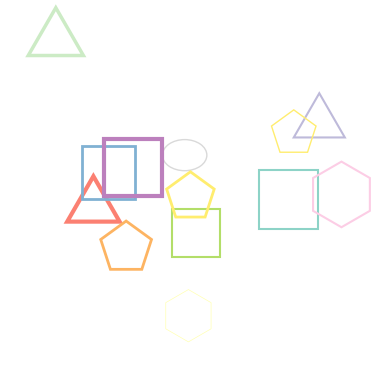[{"shape": "square", "thickness": 1.5, "radius": 0.38, "center": [0.749, 0.481]}, {"shape": "hexagon", "thickness": 0.5, "radius": 0.34, "center": [0.489, 0.18]}, {"shape": "triangle", "thickness": 1.5, "radius": 0.38, "center": [0.829, 0.681]}, {"shape": "triangle", "thickness": 3, "radius": 0.39, "center": [0.243, 0.464]}, {"shape": "square", "thickness": 2, "radius": 0.34, "center": [0.282, 0.553]}, {"shape": "pentagon", "thickness": 2, "radius": 0.35, "center": [0.328, 0.357]}, {"shape": "square", "thickness": 1.5, "radius": 0.31, "center": [0.508, 0.394]}, {"shape": "hexagon", "thickness": 1.5, "radius": 0.43, "center": [0.887, 0.495]}, {"shape": "oval", "thickness": 1, "radius": 0.29, "center": [0.48, 0.597]}, {"shape": "square", "thickness": 3, "radius": 0.37, "center": [0.346, 0.566]}, {"shape": "triangle", "thickness": 2.5, "radius": 0.41, "center": [0.145, 0.897]}, {"shape": "pentagon", "thickness": 1, "radius": 0.3, "center": [0.763, 0.654]}, {"shape": "pentagon", "thickness": 2, "radius": 0.32, "center": [0.495, 0.489]}]